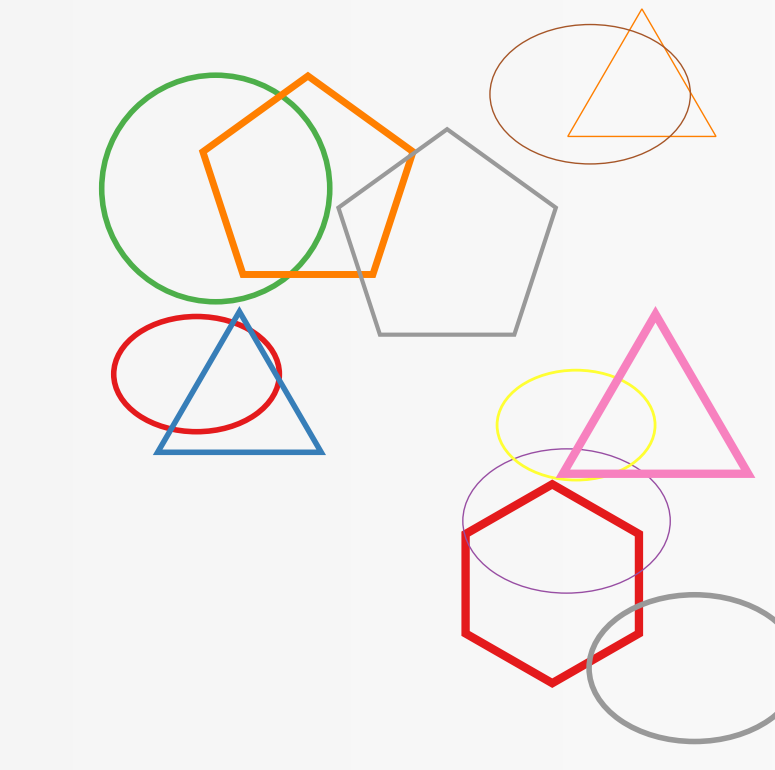[{"shape": "oval", "thickness": 2, "radius": 0.53, "center": [0.254, 0.514]}, {"shape": "hexagon", "thickness": 3, "radius": 0.65, "center": [0.713, 0.242]}, {"shape": "triangle", "thickness": 2, "radius": 0.61, "center": [0.309, 0.474]}, {"shape": "circle", "thickness": 2, "radius": 0.74, "center": [0.278, 0.755]}, {"shape": "oval", "thickness": 0.5, "radius": 0.67, "center": [0.731, 0.323]}, {"shape": "pentagon", "thickness": 2.5, "radius": 0.71, "center": [0.397, 0.759]}, {"shape": "triangle", "thickness": 0.5, "radius": 0.55, "center": [0.828, 0.878]}, {"shape": "oval", "thickness": 1, "radius": 0.51, "center": [0.743, 0.448]}, {"shape": "oval", "thickness": 0.5, "radius": 0.65, "center": [0.762, 0.878]}, {"shape": "triangle", "thickness": 3, "radius": 0.69, "center": [0.846, 0.454]}, {"shape": "pentagon", "thickness": 1.5, "radius": 0.74, "center": [0.577, 0.685]}, {"shape": "oval", "thickness": 2, "radius": 0.68, "center": [0.896, 0.132]}]